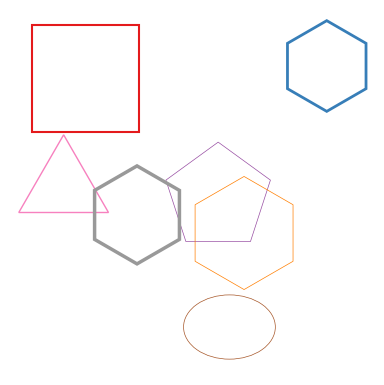[{"shape": "square", "thickness": 1.5, "radius": 0.69, "center": [0.221, 0.796]}, {"shape": "hexagon", "thickness": 2, "radius": 0.59, "center": [0.849, 0.829]}, {"shape": "pentagon", "thickness": 0.5, "radius": 0.71, "center": [0.567, 0.488]}, {"shape": "hexagon", "thickness": 0.5, "radius": 0.73, "center": [0.634, 0.395]}, {"shape": "oval", "thickness": 0.5, "radius": 0.6, "center": [0.596, 0.151]}, {"shape": "triangle", "thickness": 1, "radius": 0.67, "center": [0.165, 0.515]}, {"shape": "hexagon", "thickness": 2.5, "radius": 0.64, "center": [0.356, 0.442]}]